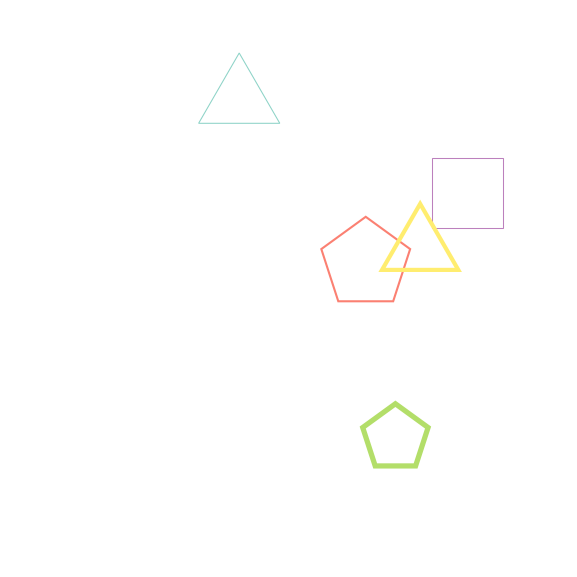[{"shape": "triangle", "thickness": 0.5, "radius": 0.41, "center": [0.414, 0.826]}, {"shape": "pentagon", "thickness": 1, "radius": 0.4, "center": [0.633, 0.543]}, {"shape": "pentagon", "thickness": 2.5, "radius": 0.3, "center": [0.685, 0.24]}, {"shape": "square", "thickness": 0.5, "radius": 0.3, "center": [0.81, 0.664]}, {"shape": "triangle", "thickness": 2, "radius": 0.38, "center": [0.728, 0.57]}]